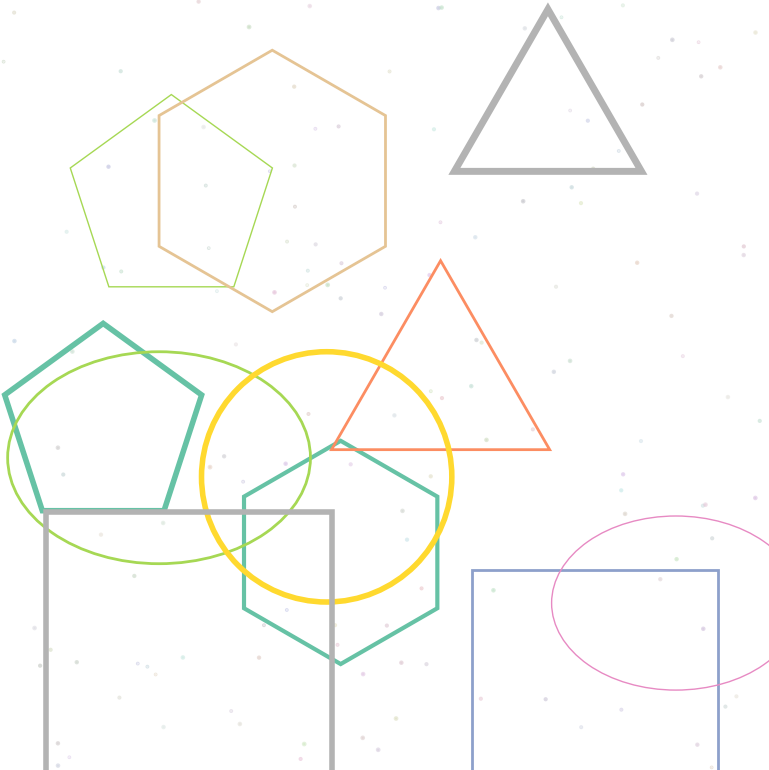[{"shape": "pentagon", "thickness": 2, "radius": 0.67, "center": [0.134, 0.446]}, {"shape": "hexagon", "thickness": 1.5, "radius": 0.72, "center": [0.442, 0.283]}, {"shape": "triangle", "thickness": 1, "radius": 0.82, "center": [0.572, 0.498]}, {"shape": "square", "thickness": 1, "radius": 0.8, "center": [0.773, 0.1]}, {"shape": "oval", "thickness": 0.5, "radius": 0.81, "center": [0.878, 0.217]}, {"shape": "oval", "thickness": 1, "radius": 0.98, "center": [0.207, 0.406]}, {"shape": "pentagon", "thickness": 0.5, "radius": 0.69, "center": [0.223, 0.739]}, {"shape": "circle", "thickness": 2, "radius": 0.81, "center": [0.424, 0.381]}, {"shape": "hexagon", "thickness": 1, "radius": 0.85, "center": [0.354, 0.765]}, {"shape": "square", "thickness": 2, "radius": 0.93, "center": [0.245, 0.148]}, {"shape": "triangle", "thickness": 2.5, "radius": 0.7, "center": [0.712, 0.848]}]